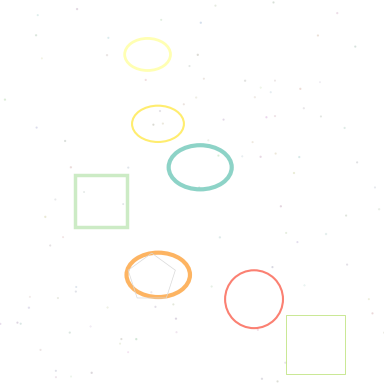[{"shape": "oval", "thickness": 3, "radius": 0.41, "center": [0.52, 0.566]}, {"shape": "oval", "thickness": 2, "radius": 0.3, "center": [0.383, 0.859]}, {"shape": "circle", "thickness": 1.5, "radius": 0.38, "center": [0.66, 0.223]}, {"shape": "oval", "thickness": 3, "radius": 0.41, "center": [0.411, 0.286]}, {"shape": "square", "thickness": 0.5, "radius": 0.38, "center": [0.819, 0.104]}, {"shape": "pentagon", "thickness": 0.5, "radius": 0.32, "center": [0.394, 0.278]}, {"shape": "square", "thickness": 2.5, "radius": 0.34, "center": [0.262, 0.477]}, {"shape": "oval", "thickness": 1.5, "radius": 0.34, "center": [0.41, 0.678]}]